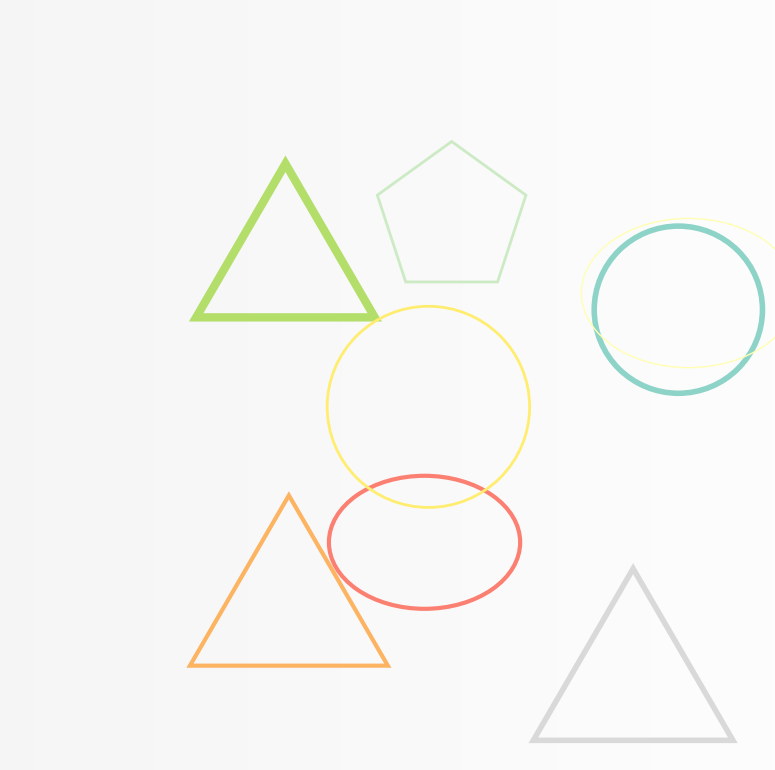[{"shape": "circle", "thickness": 2, "radius": 0.54, "center": [0.875, 0.598]}, {"shape": "oval", "thickness": 0.5, "radius": 0.69, "center": [0.889, 0.619]}, {"shape": "oval", "thickness": 1.5, "radius": 0.62, "center": [0.548, 0.296]}, {"shape": "triangle", "thickness": 1.5, "radius": 0.74, "center": [0.373, 0.209]}, {"shape": "triangle", "thickness": 3, "radius": 0.67, "center": [0.368, 0.654]}, {"shape": "triangle", "thickness": 2, "radius": 0.74, "center": [0.817, 0.113]}, {"shape": "pentagon", "thickness": 1, "radius": 0.5, "center": [0.583, 0.715]}, {"shape": "circle", "thickness": 1, "radius": 0.65, "center": [0.553, 0.472]}]